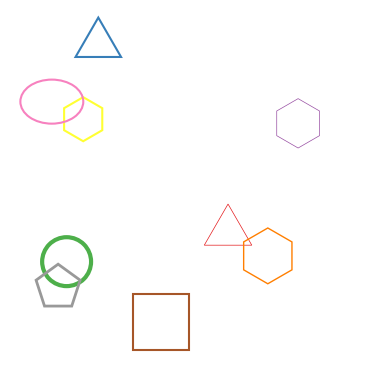[{"shape": "triangle", "thickness": 0.5, "radius": 0.36, "center": [0.592, 0.399]}, {"shape": "triangle", "thickness": 1.5, "radius": 0.34, "center": [0.255, 0.886]}, {"shape": "circle", "thickness": 3, "radius": 0.32, "center": [0.173, 0.32]}, {"shape": "hexagon", "thickness": 0.5, "radius": 0.32, "center": [0.774, 0.68]}, {"shape": "hexagon", "thickness": 1, "radius": 0.36, "center": [0.696, 0.335]}, {"shape": "hexagon", "thickness": 1.5, "radius": 0.29, "center": [0.216, 0.69]}, {"shape": "square", "thickness": 1.5, "radius": 0.36, "center": [0.417, 0.164]}, {"shape": "oval", "thickness": 1.5, "radius": 0.41, "center": [0.135, 0.736]}, {"shape": "pentagon", "thickness": 2, "radius": 0.3, "center": [0.151, 0.254]}]